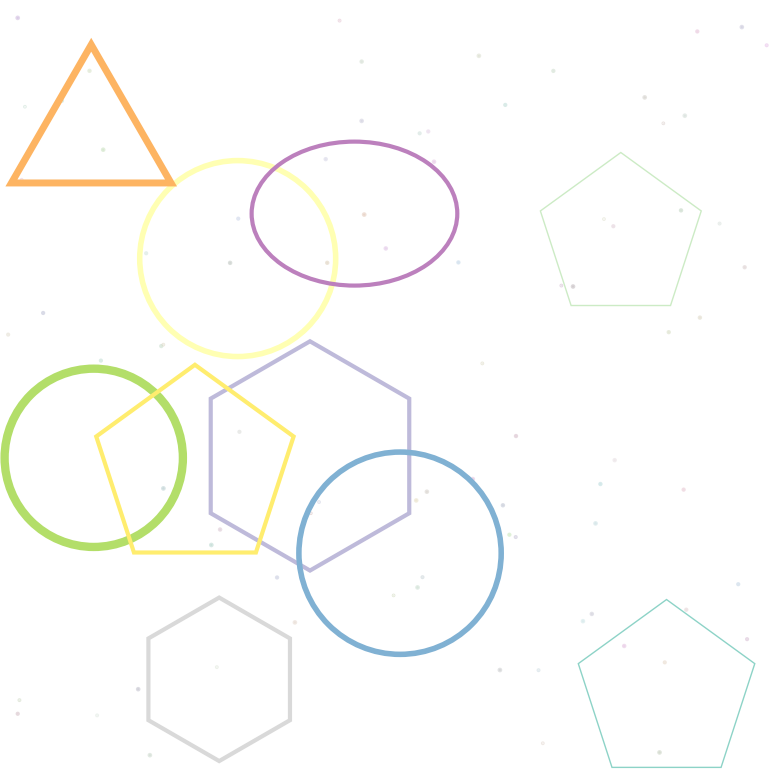[{"shape": "pentagon", "thickness": 0.5, "radius": 0.6, "center": [0.866, 0.101]}, {"shape": "circle", "thickness": 2, "radius": 0.64, "center": [0.309, 0.664]}, {"shape": "hexagon", "thickness": 1.5, "radius": 0.74, "center": [0.403, 0.408]}, {"shape": "circle", "thickness": 2, "radius": 0.66, "center": [0.52, 0.282]}, {"shape": "triangle", "thickness": 2.5, "radius": 0.6, "center": [0.118, 0.822]}, {"shape": "circle", "thickness": 3, "radius": 0.58, "center": [0.122, 0.405]}, {"shape": "hexagon", "thickness": 1.5, "radius": 0.53, "center": [0.285, 0.118]}, {"shape": "oval", "thickness": 1.5, "radius": 0.67, "center": [0.46, 0.723]}, {"shape": "pentagon", "thickness": 0.5, "radius": 0.55, "center": [0.806, 0.692]}, {"shape": "pentagon", "thickness": 1.5, "radius": 0.67, "center": [0.253, 0.391]}]